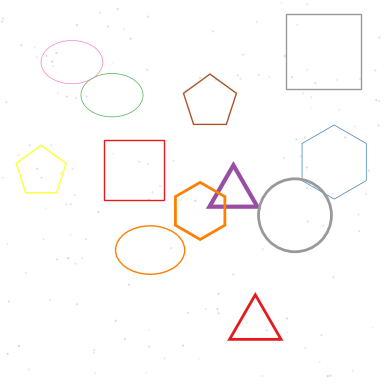[{"shape": "square", "thickness": 1, "radius": 0.39, "center": [0.349, 0.56]}, {"shape": "triangle", "thickness": 2, "radius": 0.39, "center": [0.663, 0.157]}, {"shape": "hexagon", "thickness": 0.5, "radius": 0.48, "center": [0.868, 0.579]}, {"shape": "oval", "thickness": 0.5, "radius": 0.4, "center": [0.291, 0.753]}, {"shape": "triangle", "thickness": 3, "radius": 0.36, "center": [0.606, 0.499]}, {"shape": "hexagon", "thickness": 2, "radius": 0.37, "center": [0.52, 0.452]}, {"shape": "oval", "thickness": 1, "radius": 0.45, "center": [0.39, 0.351]}, {"shape": "pentagon", "thickness": 1, "radius": 0.34, "center": [0.107, 0.555]}, {"shape": "pentagon", "thickness": 1, "radius": 0.36, "center": [0.545, 0.735]}, {"shape": "oval", "thickness": 0.5, "radius": 0.4, "center": [0.187, 0.839]}, {"shape": "square", "thickness": 1, "radius": 0.49, "center": [0.84, 0.866]}, {"shape": "circle", "thickness": 2, "radius": 0.47, "center": [0.766, 0.441]}]